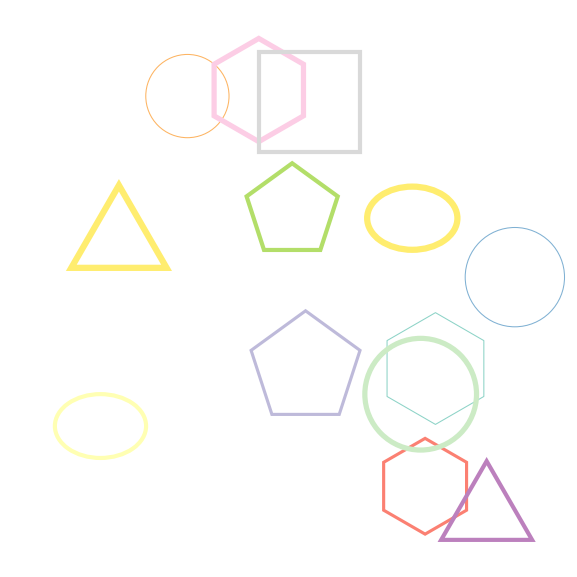[{"shape": "hexagon", "thickness": 0.5, "radius": 0.48, "center": [0.754, 0.361]}, {"shape": "oval", "thickness": 2, "radius": 0.39, "center": [0.174, 0.261]}, {"shape": "pentagon", "thickness": 1.5, "radius": 0.5, "center": [0.529, 0.362]}, {"shape": "hexagon", "thickness": 1.5, "radius": 0.41, "center": [0.736, 0.157]}, {"shape": "circle", "thickness": 0.5, "radius": 0.43, "center": [0.892, 0.519]}, {"shape": "circle", "thickness": 0.5, "radius": 0.36, "center": [0.325, 0.833]}, {"shape": "pentagon", "thickness": 2, "radius": 0.41, "center": [0.506, 0.633]}, {"shape": "hexagon", "thickness": 2.5, "radius": 0.45, "center": [0.448, 0.843]}, {"shape": "square", "thickness": 2, "radius": 0.44, "center": [0.536, 0.822]}, {"shape": "triangle", "thickness": 2, "radius": 0.45, "center": [0.843, 0.11]}, {"shape": "circle", "thickness": 2.5, "radius": 0.48, "center": [0.728, 0.317]}, {"shape": "triangle", "thickness": 3, "radius": 0.48, "center": [0.206, 0.583]}, {"shape": "oval", "thickness": 3, "radius": 0.39, "center": [0.714, 0.621]}]